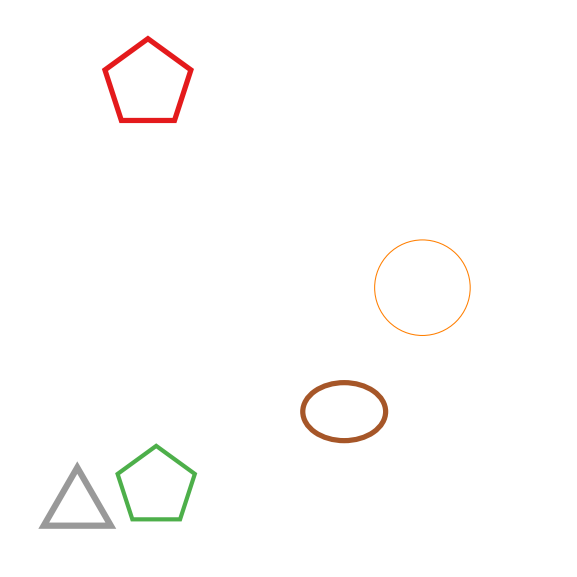[{"shape": "pentagon", "thickness": 2.5, "radius": 0.39, "center": [0.256, 0.854]}, {"shape": "pentagon", "thickness": 2, "radius": 0.35, "center": [0.271, 0.157]}, {"shape": "circle", "thickness": 0.5, "radius": 0.41, "center": [0.731, 0.501]}, {"shape": "oval", "thickness": 2.5, "radius": 0.36, "center": [0.596, 0.286]}, {"shape": "triangle", "thickness": 3, "radius": 0.34, "center": [0.134, 0.122]}]